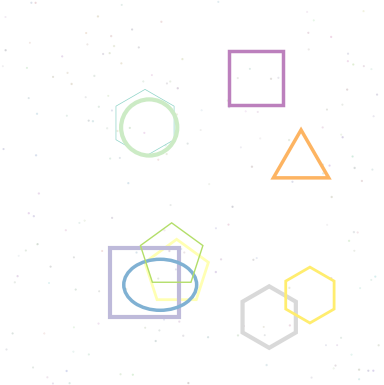[{"shape": "hexagon", "thickness": 0.5, "radius": 0.44, "center": [0.377, 0.681]}, {"shape": "pentagon", "thickness": 2, "radius": 0.43, "center": [0.459, 0.292]}, {"shape": "square", "thickness": 3, "radius": 0.45, "center": [0.376, 0.266]}, {"shape": "oval", "thickness": 2.5, "radius": 0.47, "center": [0.416, 0.26]}, {"shape": "triangle", "thickness": 2.5, "radius": 0.41, "center": [0.782, 0.58]}, {"shape": "pentagon", "thickness": 1, "radius": 0.43, "center": [0.446, 0.336]}, {"shape": "hexagon", "thickness": 3, "radius": 0.4, "center": [0.699, 0.176]}, {"shape": "square", "thickness": 2.5, "radius": 0.35, "center": [0.665, 0.797]}, {"shape": "circle", "thickness": 3, "radius": 0.36, "center": [0.388, 0.669]}, {"shape": "hexagon", "thickness": 2, "radius": 0.36, "center": [0.805, 0.234]}]